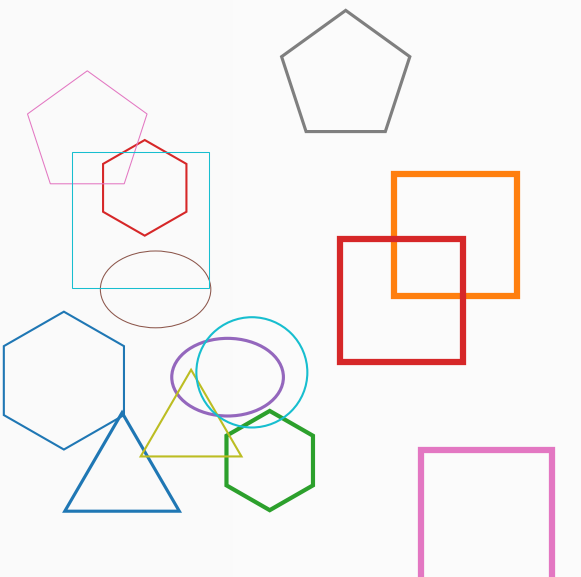[{"shape": "hexagon", "thickness": 1, "radius": 0.6, "center": [0.11, 0.34]}, {"shape": "triangle", "thickness": 1.5, "radius": 0.57, "center": [0.21, 0.171]}, {"shape": "square", "thickness": 3, "radius": 0.53, "center": [0.783, 0.592]}, {"shape": "hexagon", "thickness": 2, "radius": 0.43, "center": [0.464, 0.202]}, {"shape": "square", "thickness": 3, "radius": 0.53, "center": [0.691, 0.479]}, {"shape": "hexagon", "thickness": 1, "radius": 0.41, "center": [0.249, 0.674]}, {"shape": "oval", "thickness": 1.5, "radius": 0.48, "center": [0.392, 0.346]}, {"shape": "oval", "thickness": 0.5, "radius": 0.48, "center": [0.268, 0.498]}, {"shape": "pentagon", "thickness": 0.5, "radius": 0.54, "center": [0.15, 0.768]}, {"shape": "square", "thickness": 3, "radius": 0.56, "center": [0.837, 0.108]}, {"shape": "pentagon", "thickness": 1.5, "radius": 0.58, "center": [0.595, 0.865]}, {"shape": "triangle", "thickness": 1, "radius": 0.5, "center": [0.329, 0.259]}, {"shape": "circle", "thickness": 1, "radius": 0.48, "center": [0.433, 0.354]}, {"shape": "square", "thickness": 0.5, "radius": 0.59, "center": [0.242, 0.618]}]